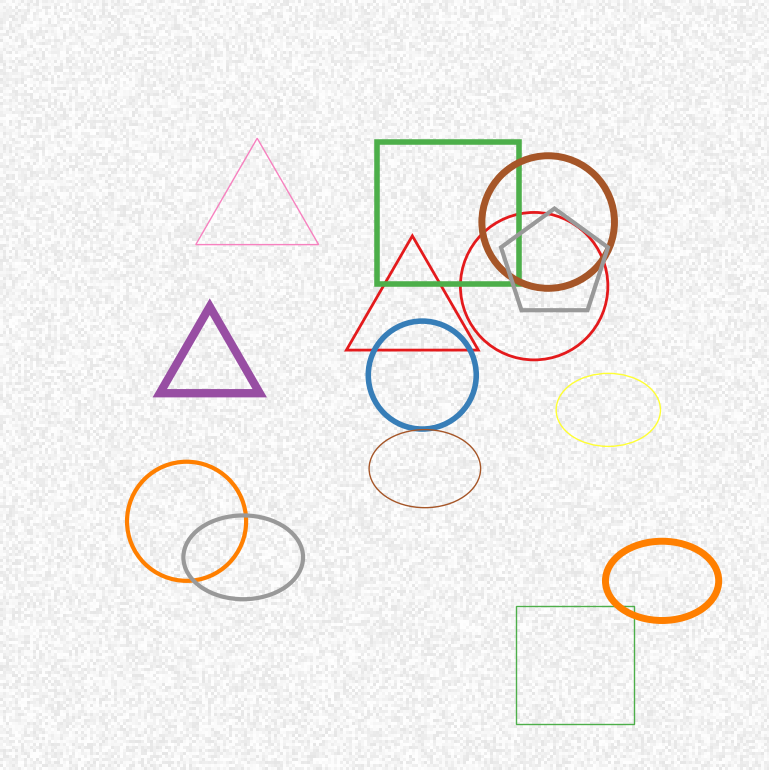[{"shape": "triangle", "thickness": 1, "radius": 0.49, "center": [0.536, 0.595]}, {"shape": "circle", "thickness": 1, "radius": 0.48, "center": [0.694, 0.628]}, {"shape": "circle", "thickness": 2, "radius": 0.35, "center": [0.548, 0.513]}, {"shape": "square", "thickness": 2, "radius": 0.46, "center": [0.582, 0.723]}, {"shape": "square", "thickness": 0.5, "radius": 0.38, "center": [0.747, 0.137]}, {"shape": "triangle", "thickness": 3, "radius": 0.37, "center": [0.272, 0.527]}, {"shape": "oval", "thickness": 2.5, "radius": 0.37, "center": [0.86, 0.246]}, {"shape": "circle", "thickness": 1.5, "radius": 0.39, "center": [0.242, 0.323]}, {"shape": "oval", "thickness": 0.5, "radius": 0.34, "center": [0.79, 0.468]}, {"shape": "circle", "thickness": 2.5, "radius": 0.43, "center": [0.712, 0.712]}, {"shape": "oval", "thickness": 0.5, "radius": 0.36, "center": [0.552, 0.391]}, {"shape": "triangle", "thickness": 0.5, "radius": 0.46, "center": [0.334, 0.728]}, {"shape": "pentagon", "thickness": 1.5, "radius": 0.37, "center": [0.72, 0.656]}, {"shape": "oval", "thickness": 1.5, "radius": 0.39, "center": [0.316, 0.276]}]